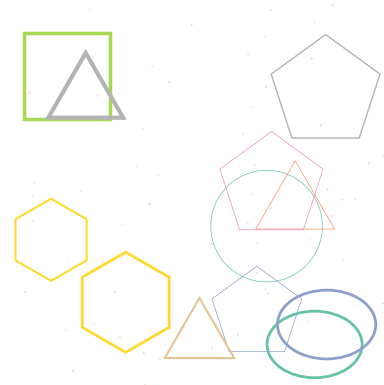[{"shape": "circle", "thickness": 0.5, "radius": 0.73, "center": [0.692, 0.413]}, {"shape": "oval", "thickness": 2, "radius": 0.62, "center": [0.817, 0.105]}, {"shape": "triangle", "thickness": 0.5, "radius": 0.59, "center": [0.767, 0.464]}, {"shape": "pentagon", "thickness": 0.5, "radius": 0.61, "center": [0.667, 0.186]}, {"shape": "oval", "thickness": 2, "radius": 0.64, "center": [0.848, 0.157]}, {"shape": "pentagon", "thickness": 0.5, "radius": 0.7, "center": [0.705, 0.517]}, {"shape": "square", "thickness": 2.5, "radius": 0.56, "center": [0.174, 0.803]}, {"shape": "hexagon", "thickness": 1.5, "radius": 0.53, "center": [0.133, 0.377]}, {"shape": "hexagon", "thickness": 2, "radius": 0.65, "center": [0.327, 0.215]}, {"shape": "triangle", "thickness": 1.5, "radius": 0.52, "center": [0.518, 0.122]}, {"shape": "triangle", "thickness": 3, "radius": 0.56, "center": [0.223, 0.75]}, {"shape": "pentagon", "thickness": 1, "radius": 0.74, "center": [0.846, 0.762]}]